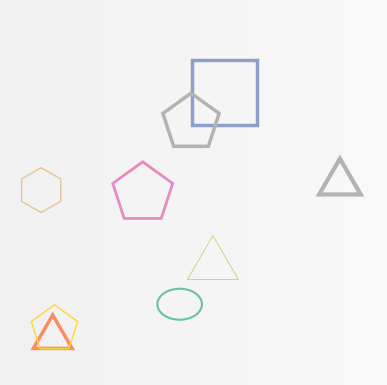[{"shape": "oval", "thickness": 1.5, "radius": 0.29, "center": [0.464, 0.21]}, {"shape": "triangle", "thickness": 2.5, "radius": 0.29, "center": [0.136, 0.124]}, {"shape": "square", "thickness": 2.5, "radius": 0.42, "center": [0.579, 0.76]}, {"shape": "pentagon", "thickness": 2, "radius": 0.41, "center": [0.368, 0.498]}, {"shape": "triangle", "thickness": 0.5, "radius": 0.38, "center": [0.549, 0.312]}, {"shape": "pentagon", "thickness": 1, "radius": 0.31, "center": [0.141, 0.145]}, {"shape": "hexagon", "thickness": 1, "radius": 0.29, "center": [0.106, 0.506]}, {"shape": "pentagon", "thickness": 2.5, "radius": 0.38, "center": [0.493, 0.682]}, {"shape": "triangle", "thickness": 3, "radius": 0.31, "center": [0.877, 0.526]}]